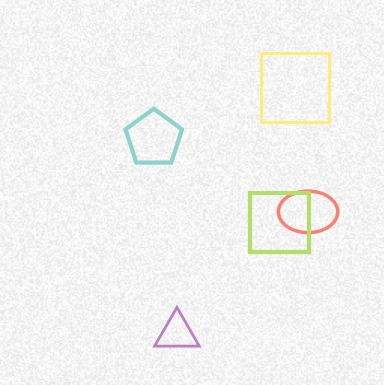[{"shape": "pentagon", "thickness": 3, "radius": 0.39, "center": [0.399, 0.64]}, {"shape": "oval", "thickness": 2.5, "radius": 0.39, "center": [0.8, 0.45]}, {"shape": "square", "thickness": 3, "radius": 0.39, "center": [0.725, 0.422]}, {"shape": "triangle", "thickness": 2, "radius": 0.34, "center": [0.46, 0.135]}, {"shape": "square", "thickness": 2, "radius": 0.44, "center": [0.766, 0.773]}]